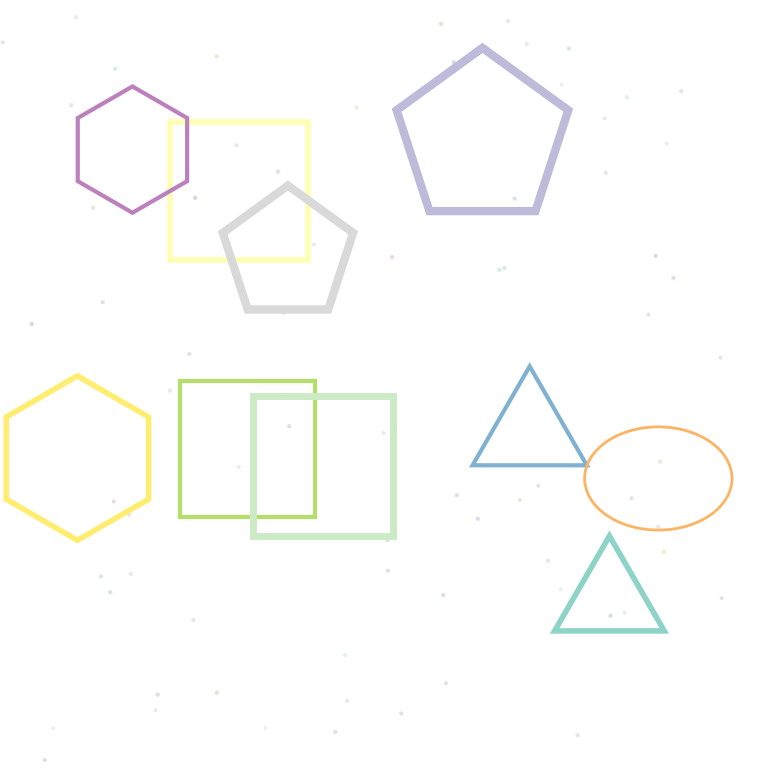[{"shape": "triangle", "thickness": 2, "radius": 0.41, "center": [0.791, 0.222]}, {"shape": "square", "thickness": 2, "radius": 0.45, "center": [0.311, 0.752]}, {"shape": "pentagon", "thickness": 3, "radius": 0.59, "center": [0.627, 0.821]}, {"shape": "triangle", "thickness": 1.5, "radius": 0.43, "center": [0.688, 0.439]}, {"shape": "oval", "thickness": 1, "radius": 0.48, "center": [0.855, 0.379]}, {"shape": "square", "thickness": 1.5, "radius": 0.44, "center": [0.322, 0.417]}, {"shape": "pentagon", "thickness": 3, "radius": 0.44, "center": [0.374, 0.67]}, {"shape": "hexagon", "thickness": 1.5, "radius": 0.41, "center": [0.172, 0.806]}, {"shape": "square", "thickness": 2.5, "radius": 0.45, "center": [0.42, 0.395]}, {"shape": "hexagon", "thickness": 2, "radius": 0.53, "center": [0.101, 0.405]}]